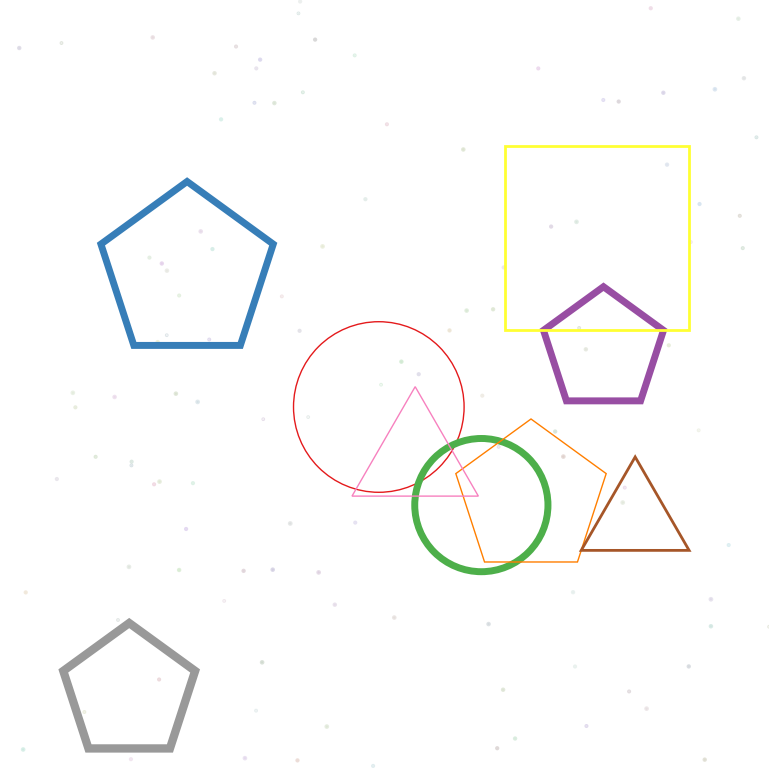[{"shape": "circle", "thickness": 0.5, "radius": 0.55, "center": [0.492, 0.471]}, {"shape": "pentagon", "thickness": 2.5, "radius": 0.59, "center": [0.243, 0.647]}, {"shape": "circle", "thickness": 2.5, "radius": 0.43, "center": [0.625, 0.344]}, {"shape": "pentagon", "thickness": 2.5, "radius": 0.41, "center": [0.784, 0.546]}, {"shape": "pentagon", "thickness": 0.5, "radius": 0.51, "center": [0.69, 0.353]}, {"shape": "square", "thickness": 1, "radius": 0.6, "center": [0.775, 0.691]}, {"shape": "triangle", "thickness": 1, "radius": 0.4, "center": [0.825, 0.326]}, {"shape": "triangle", "thickness": 0.5, "radius": 0.47, "center": [0.539, 0.403]}, {"shape": "pentagon", "thickness": 3, "radius": 0.45, "center": [0.168, 0.101]}]